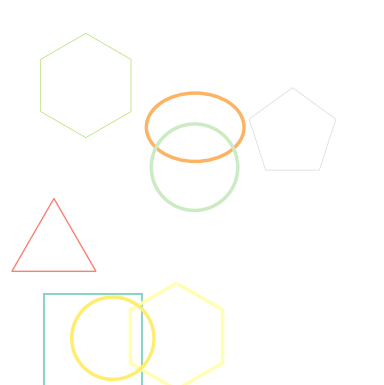[{"shape": "square", "thickness": 1.5, "radius": 0.64, "center": [0.242, 0.11]}, {"shape": "hexagon", "thickness": 2.5, "radius": 0.69, "center": [0.458, 0.126]}, {"shape": "triangle", "thickness": 1, "radius": 0.63, "center": [0.14, 0.358]}, {"shape": "oval", "thickness": 2.5, "radius": 0.63, "center": [0.507, 0.669]}, {"shape": "hexagon", "thickness": 0.5, "radius": 0.68, "center": [0.223, 0.778]}, {"shape": "pentagon", "thickness": 0.5, "radius": 0.59, "center": [0.76, 0.654]}, {"shape": "circle", "thickness": 2.5, "radius": 0.56, "center": [0.505, 0.566]}, {"shape": "circle", "thickness": 2.5, "radius": 0.53, "center": [0.293, 0.121]}]